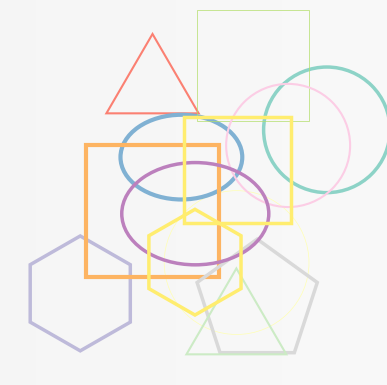[{"shape": "circle", "thickness": 2.5, "radius": 0.82, "center": [0.843, 0.663]}, {"shape": "circle", "thickness": 0.5, "radius": 0.93, "center": [0.611, 0.318]}, {"shape": "hexagon", "thickness": 2.5, "radius": 0.75, "center": [0.207, 0.238]}, {"shape": "triangle", "thickness": 1.5, "radius": 0.69, "center": [0.394, 0.774]}, {"shape": "oval", "thickness": 3, "radius": 0.79, "center": [0.468, 0.592]}, {"shape": "square", "thickness": 3, "radius": 0.86, "center": [0.393, 0.452]}, {"shape": "square", "thickness": 0.5, "radius": 0.72, "center": [0.652, 0.831]}, {"shape": "circle", "thickness": 1.5, "radius": 0.8, "center": [0.744, 0.622]}, {"shape": "pentagon", "thickness": 2.5, "radius": 0.82, "center": [0.664, 0.216]}, {"shape": "oval", "thickness": 2.5, "radius": 0.95, "center": [0.504, 0.445]}, {"shape": "triangle", "thickness": 1.5, "radius": 0.74, "center": [0.61, 0.154]}, {"shape": "square", "thickness": 2.5, "radius": 0.69, "center": [0.614, 0.559]}, {"shape": "hexagon", "thickness": 2.5, "radius": 0.69, "center": [0.503, 0.319]}]